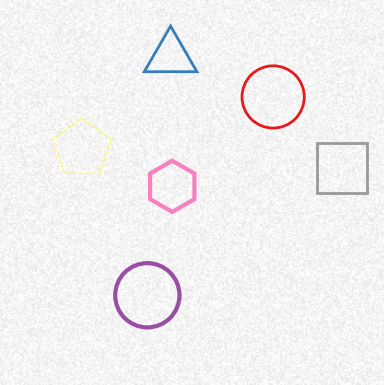[{"shape": "circle", "thickness": 2, "radius": 0.4, "center": [0.709, 0.748]}, {"shape": "triangle", "thickness": 2, "radius": 0.39, "center": [0.443, 0.853]}, {"shape": "circle", "thickness": 3, "radius": 0.42, "center": [0.383, 0.233]}, {"shape": "pentagon", "thickness": 0.5, "radius": 0.4, "center": [0.213, 0.614]}, {"shape": "hexagon", "thickness": 3, "radius": 0.33, "center": [0.447, 0.516]}, {"shape": "square", "thickness": 2, "radius": 0.32, "center": [0.889, 0.563]}]